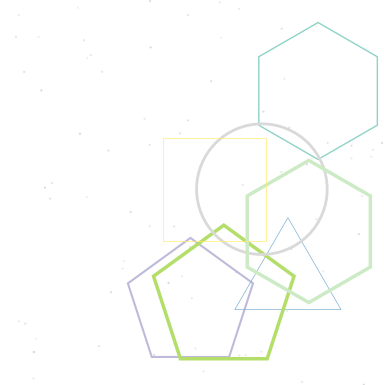[{"shape": "hexagon", "thickness": 1, "radius": 0.89, "center": [0.826, 0.764]}, {"shape": "pentagon", "thickness": 1.5, "radius": 0.85, "center": [0.495, 0.211]}, {"shape": "triangle", "thickness": 0.5, "radius": 0.8, "center": [0.748, 0.275]}, {"shape": "pentagon", "thickness": 2.5, "radius": 0.96, "center": [0.581, 0.223]}, {"shape": "circle", "thickness": 2, "radius": 0.85, "center": [0.68, 0.509]}, {"shape": "hexagon", "thickness": 2.5, "radius": 0.92, "center": [0.802, 0.399]}, {"shape": "square", "thickness": 0.5, "radius": 0.67, "center": [0.557, 0.507]}]